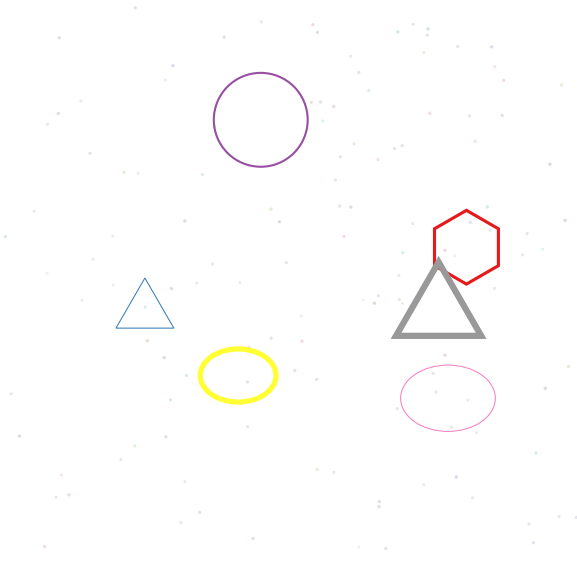[{"shape": "hexagon", "thickness": 1.5, "radius": 0.32, "center": [0.808, 0.571]}, {"shape": "triangle", "thickness": 0.5, "radius": 0.29, "center": [0.251, 0.46]}, {"shape": "circle", "thickness": 1, "radius": 0.41, "center": [0.452, 0.792]}, {"shape": "oval", "thickness": 2.5, "radius": 0.33, "center": [0.412, 0.349]}, {"shape": "oval", "thickness": 0.5, "radius": 0.41, "center": [0.776, 0.31]}, {"shape": "triangle", "thickness": 3, "radius": 0.43, "center": [0.76, 0.46]}]